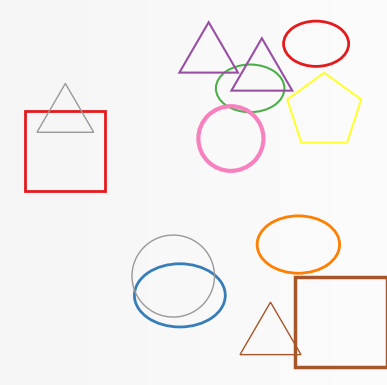[{"shape": "square", "thickness": 2, "radius": 0.52, "center": [0.167, 0.609]}, {"shape": "oval", "thickness": 2, "radius": 0.42, "center": [0.816, 0.886]}, {"shape": "oval", "thickness": 2, "radius": 0.59, "center": [0.464, 0.233]}, {"shape": "oval", "thickness": 1.5, "radius": 0.44, "center": [0.646, 0.77]}, {"shape": "triangle", "thickness": 1.5, "radius": 0.44, "center": [0.538, 0.855]}, {"shape": "triangle", "thickness": 1.5, "radius": 0.45, "center": [0.676, 0.81]}, {"shape": "oval", "thickness": 2, "radius": 0.53, "center": [0.77, 0.365]}, {"shape": "pentagon", "thickness": 1.5, "radius": 0.5, "center": [0.837, 0.711]}, {"shape": "triangle", "thickness": 1, "radius": 0.45, "center": [0.698, 0.124]}, {"shape": "square", "thickness": 2.5, "radius": 0.59, "center": [0.88, 0.164]}, {"shape": "circle", "thickness": 3, "radius": 0.42, "center": [0.596, 0.64]}, {"shape": "triangle", "thickness": 1, "radius": 0.42, "center": [0.169, 0.699]}, {"shape": "circle", "thickness": 1, "radius": 0.53, "center": [0.447, 0.283]}]